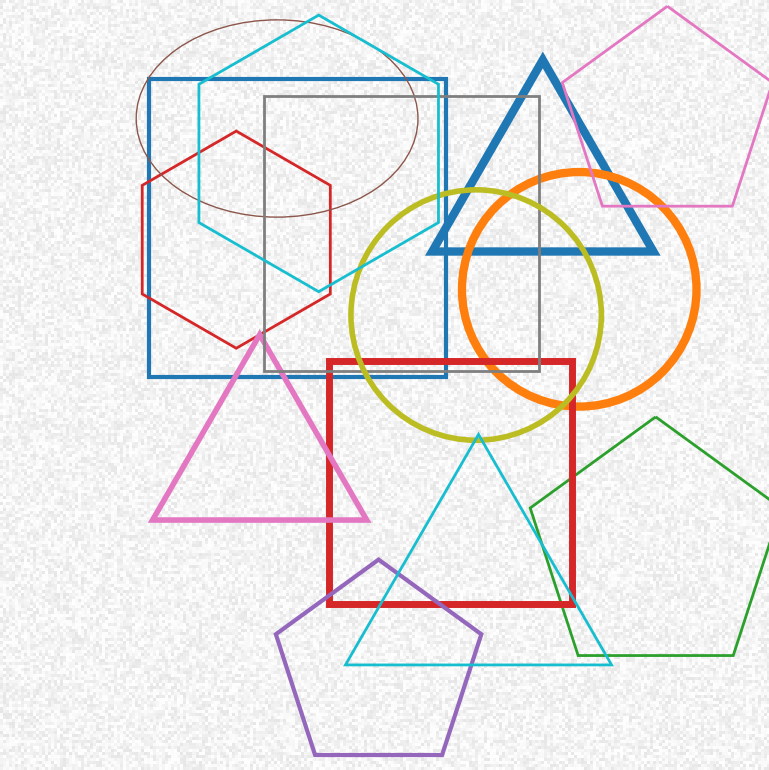[{"shape": "triangle", "thickness": 3, "radius": 0.83, "center": [0.705, 0.756]}, {"shape": "square", "thickness": 1.5, "radius": 0.97, "center": [0.386, 0.704]}, {"shape": "circle", "thickness": 3, "radius": 0.76, "center": [0.752, 0.624]}, {"shape": "pentagon", "thickness": 1, "radius": 0.86, "center": [0.852, 0.287]}, {"shape": "square", "thickness": 2.5, "radius": 0.79, "center": [0.585, 0.373]}, {"shape": "hexagon", "thickness": 1, "radius": 0.71, "center": [0.307, 0.689]}, {"shape": "pentagon", "thickness": 1.5, "radius": 0.7, "center": [0.492, 0.133]}, {"shape": "oval", "thickness": 0.5, "radius": 0.91, "center": [0.36, 0.846]}, {"shape": "pentagon", "thickness": 1, "radius": 0.72, "center": [0.867, 0.848]}, {"shape": "triangle", "thickness": 2, "radius": 0.8, "center": [0.337, 0.405]}, {"shape": "square", "thickness": 1, "radius": 0.89, "center": [0.522, 0.697]}, {"shape": "circle", "thickness": 2, "radius": 0.81, "center": [0.618, 0.591]}, {"shape": "hexagon", "thickness": 1, "radius": 0.9, "center": [0.414, 0.801]}, {"shape": "triangle", "thickness": 1, "radius": 1.0, "center": [0.621, 0.236]}]